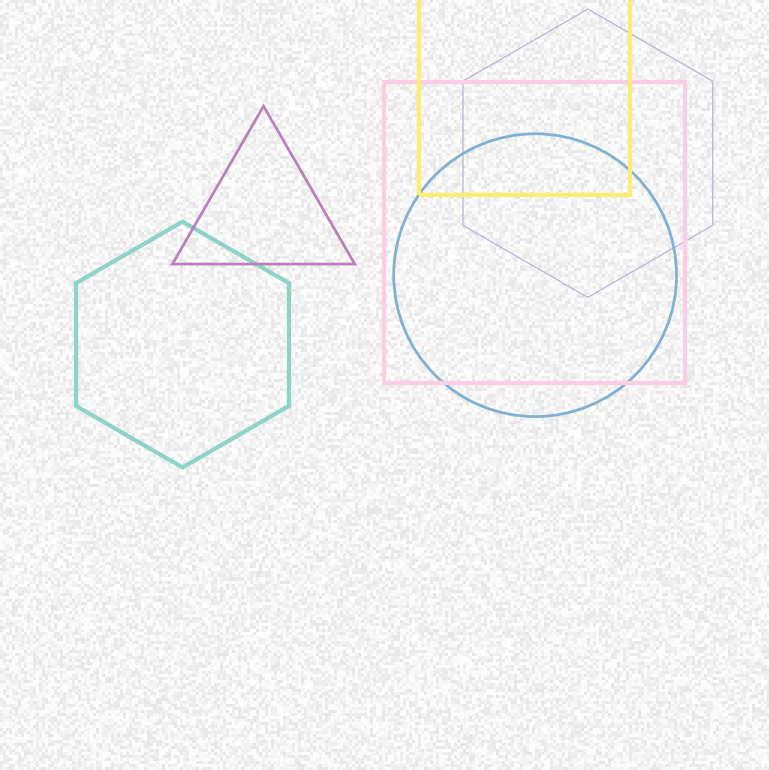[{"shape": "hexagon", "thickness": 1.5, "radius": 0.8, "center": [0.237, 0.553]}, {"shape": "hexagon", "thickness": 0.5, "radius": 0.94, "center": [0.763, 0.801]}, {"shape": "circle", "thickness": 1, "radius": 0.92, "center": [0.695, 0.643]}, {"shape": "square", "thickness": 1.5, "radius": 0.98, "center": [0.694, 0.699]}, {"shape": "triangle", "thickness": 1, "radius": 0.68, "center": [0.342, 0.725]}, {"shape": "square", "thickness": 1.5, "radius": 0.69, "center": [0.681, 0.885]}]